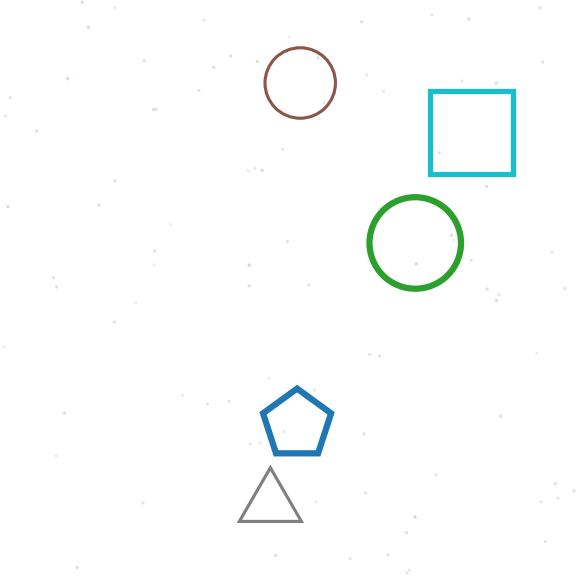[{"shape": "pentagon", "thickness": 3, "radius": 0.31, "center": [0.514, 0.264]}, {"shape": "circle", "thickness": 3, "radius": 0.4, "center": [0.719, 0.578]}, {"shape": "circle", "thickness": 1.5, "radius": 0.3, "center": [0.52, 0.855]}, {"shape": "triangle", "thickness": 1.5, "radius": 0.31, "center": [0.468, 0.127]}, {"shape": "square", "thickness": 2.5, "radius": 0.36, "center": [0.817, 0.769]}]